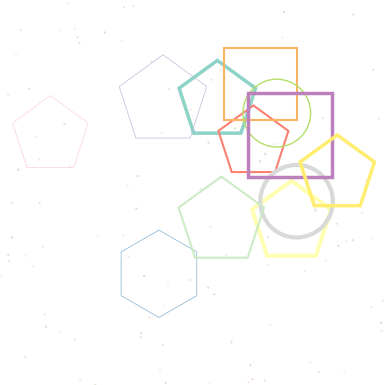[{"shape": "pentagon", "thickness": 2.5, "radius": 0.52, "center": [0.564, 0.739]}, {"shape": "pentagon", "thickness": 3, "radius": 0.54, "center": [0.757, 0.423]}, {"shape": "pentagon", "thickness": 0.5, "radius": 0.6, "center": [0.423, 0.738]}, {"shape": "pentagon", "thickness": 1.5, "radius": 0.48, "center": [0.658, 0.63]}, {"shape": "hexagon", "thickness": 0.5, "radius": 0.57, "center": [0.413, 0.289]}, {"shape": "square", "thickness": 1.5, "radius": 0.47, "center": [0.677, 0.782]}, {"shape": "circle", "thickness": 1, "radius": 0.44, "center": [0.719, 0.706]}, {"shape": "pentagon", "thickness": 0.5, "radius": 0.52, "center": [0.131, 0.648]}, {"shape": "circle", "thickness": 3, "radius": 0.47, "center": [0.77, 0.477]}, {"shape": "square", "thickness": 2.5, "radius": 0.55, "center": [0.752, 0.649]}, {"shape": "pentagon", "thickness": 1.5, "radius": 0.58, "center": [0.575, 0.425]}, {"shape": "pentagon", "thickness": 2.5, "radius": 0.51, "center": [0.876, 0.548]}]